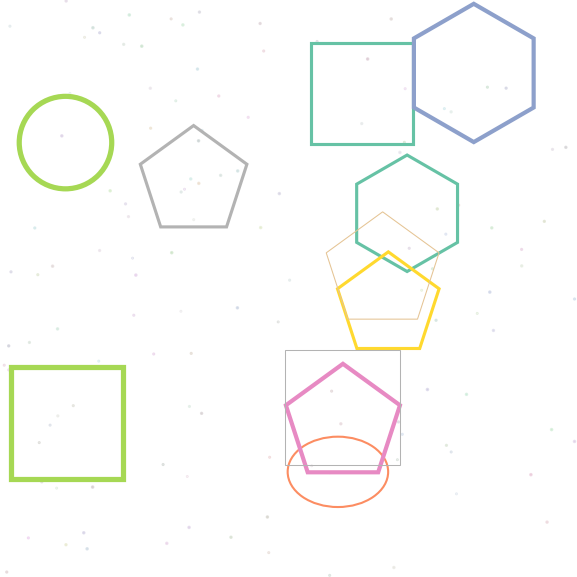[{"shape": "hexagon", "thickness": 1.5, "radius": 0.5, "center": [0.705, 0.63]}, {"shape": "square", "thickness": 1.5, "radius": 0.44, "center": [0.627, 0.837]}, {"shape": "oval", "thickness": 1, "radius": 0.44, "center": [0.585, 0.182]}, {"shape": "hexagon", "thickness": 2, "radius": 0.6, "center": [0.82, 0.873]}, {"shape": "pentagon", "thickness": 2, "radius": 0.52, "center": [0.594, 0.265]}, {"shape": "circle", "thickness": 2.5, "radius": 0.4, "center": [0.113, 0.752]}, {"shape": "square", "thickness": 2.5, "radius": 0.48, "center": [0.116, 0.267]}, {"shape": "pentagon", "thickness": 1.5, "radius": 0.46, "center": [0.672, 0.471]}, {"shape": "pentagon", "thickness": 0.5, "radius": 0.51, "center": [0.663, 0.53]}, {"shape": "square", "thickness": 0.5, "radius": 0.5, "center": [0.594, 0.294]}, {"shape": "pentagon", "thickness": 1.5, "radius": 0.49, "center": [0.335, 0.685]}]